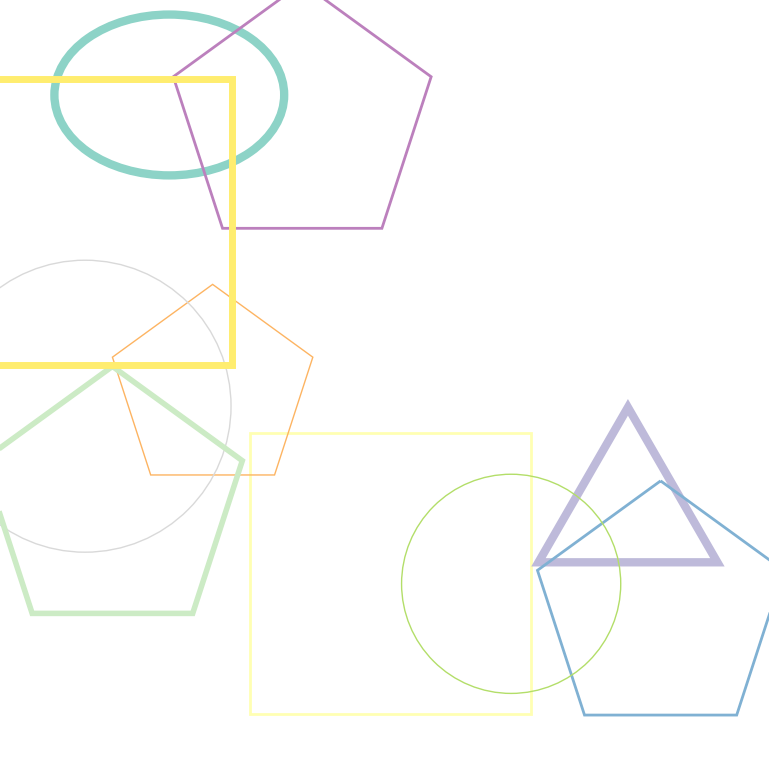[{"shape": "oval", "thickness": 3, "radius": 0.75, "center": [0.22, 0.877]}, {"shape": "square", "thickness": 1, "radius": 0.91, "center": [0.507, 0.255]}, {"shape": "triangle", "thickness": 3, "radius": 0.67, "center": [0.815, 0.337]}, {"shape": "pentagon", "thickness": 1, "radius": 0.84, "center": [0.858, 0.207]}, {"shape": "pentagon", "thickness": 0.5, "radius": 0.68, "center": [0.276, 0.494]}, {"shape": "circle", "thickness": 0.5, "radius": 0.71, "center": [0.664, 0.242]}, {"shape": "circle", "thickness": 0.5, "radius": 0.95, "center": [0.11, 0.472]}, {"shape": "pentagon", "thickness": 1, "radius": 0.88, "center": [0.392, 0.846]}, {"shape": "pentagon", "thickness": 2, "radius": 0.89, "center": [0.146, 0.347]}, {"shape": "square", "thickness": 2.5, "radius": 0.93, "center": [0.116, 0.712]}]